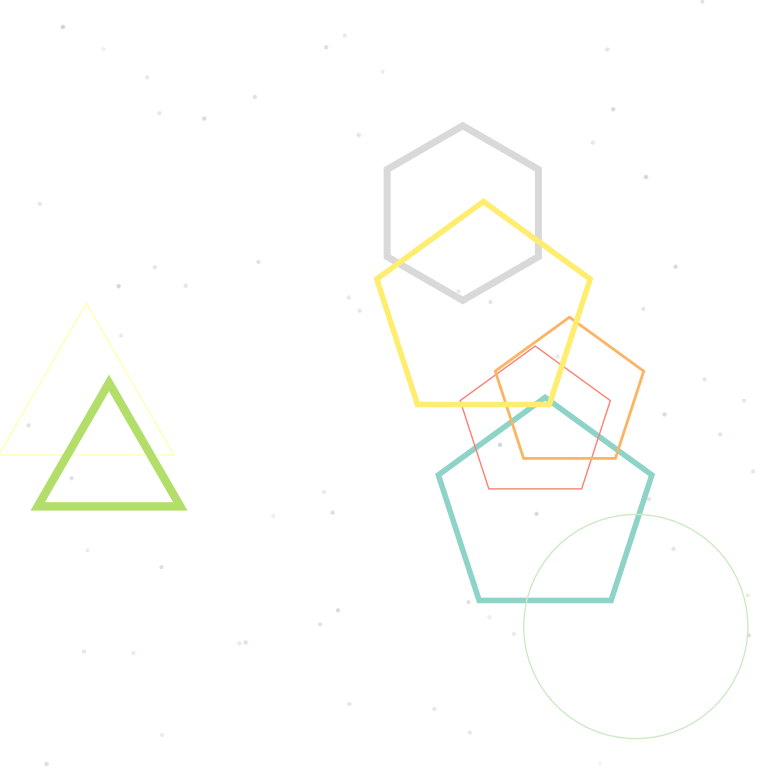[{"shape": "pentagon", "thickness": 2, "radius": 0.73, "center": [0.708, 0.338]}, {"shape": "triangle", "thickness": 0.5, "radius": 0.66, "center": [0.112, 0.475]}, {"shape": "pentagon", "thickness": 0.5, "radius": 0.51, "center": [0.695, 0.448]}, {"shape": "pentagon", "thickness": 1, "radius": 0.51, "center": [0.74, 0.487]}, {"shape": "triangle", "thickness": 3, "radius": 0.53, "center": [0.142, 0.396]}, {"shape": "hexagon", "thickness": 2.5, "radius": 0.57, "center": [0.601, 0.723]}, {"shape": "circle", "thickness": 0.5, "radius": 0.73, "center": [0.826, 0.186]}, {"shape": "pentagon", "thickness": 2, "radius": 0.73, "center": [0.628, 0.593]}]